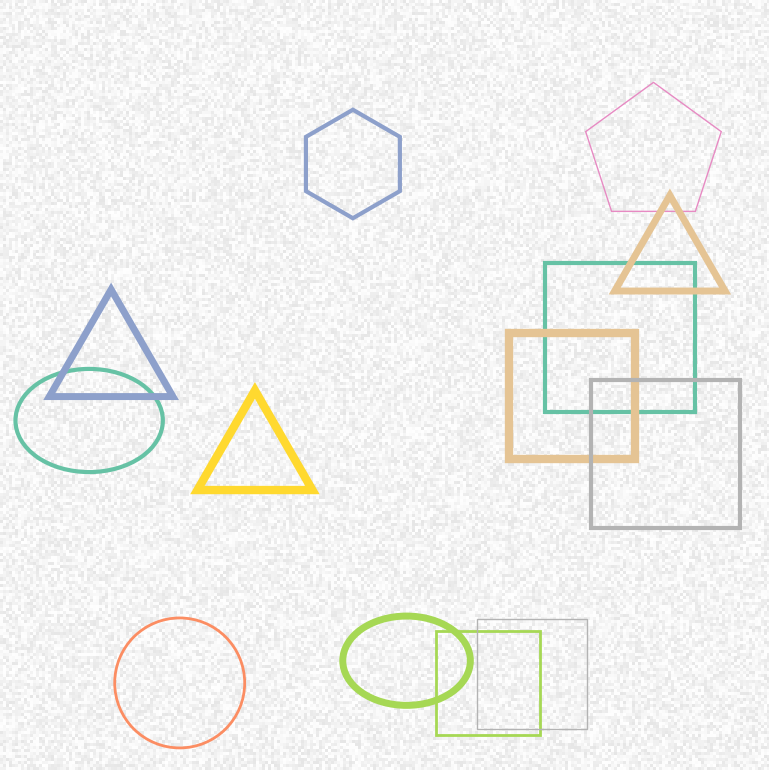[{"shape": "oval", "thickness": 1.5, "radius": 0.48, "center": [0.116, 0.454]}, {"shape": "square", "thickness": 1.5, "radius": 0.48, "center": [0.805, 0.561]}, {"shape": "circle", "thickness": 1, "radius": 0.42, "center": [0.233, 0.113]}, {"shape": "hexagon", "thickness": 1.5, "radius": 0.35, "center": [0.458, 0.787]}, {"shape": "triangle", "thickness": 2.5, "radius": 0.46, "center": [0.144, 0.531]}, {"shape": "pentagon", "thickness": 0.5, "radius": 0.46, "center": [0.849, 0.8]}, {"shape": "oval", "thickness": 2.5, "radius": 0.41, "center": [0.528, 0.142]}, {"shape": "square", "thickness": 1, "radius": 0.34, "center": [0.634, 0.113]}, {"shape": "triangle", "thickness": 3, "radius": 0.43, "center": [0.331, 0.407]}, {"shape": "triangle", "thickness": 2.5, "radius": 0.41, "center": [0.87, 0.663]}, {"shape": "square", "thickness": 3, "radius": 0.41, "center": [0.742, 0.486]}, {"shape": "square", "thickness": 0.5, "radius": 0.36, "center": [0.691, 0.125]}, {"shape": "square", "thickness": 1.5, "radius": 0.48, "center": [0.864, 0.41]}]